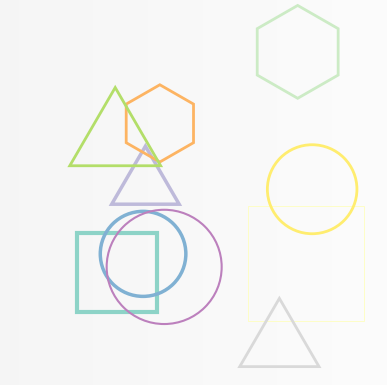[{"shape": "square", "thickness": 3, "radius": 0.51, "center": [0.302, 0.293]}, {"shape": "square", "thickness": 0.5, "radius": 0.75, "center": [0.789, 0.315]}, {"shape": "triangle", "thickness": 2.5, "radius": 0.5, "center": [0.375, 0.52]}, {"shape": "circle", "thickness": 2.5, "radius": 0.55, "center": [0.369, 0.341]}, {"shape": "hexagon", "thickness": 2, "radius": 0.5, "center": [0.413, 0.68]}, {"shape": "triangle", "thickness": 2, "radius": 0.68, "center": [0.297, 0.637]}, {"shape": "triangle", "thickness": 2, "radius": 0.59, "center": [0.721, 0.107]}, {"shape": "circle", "thickness": 1.5, "radius": 0.74, "center": [0.424, 0.307]}, {"shape": "hexagon", "thickness": 2, "radius": 0.6, "center": [0.768, 0.865]}, {"shape": "circle", "thickness": 2, "radius": 0.58, "center": [0.806, 0.508]}]